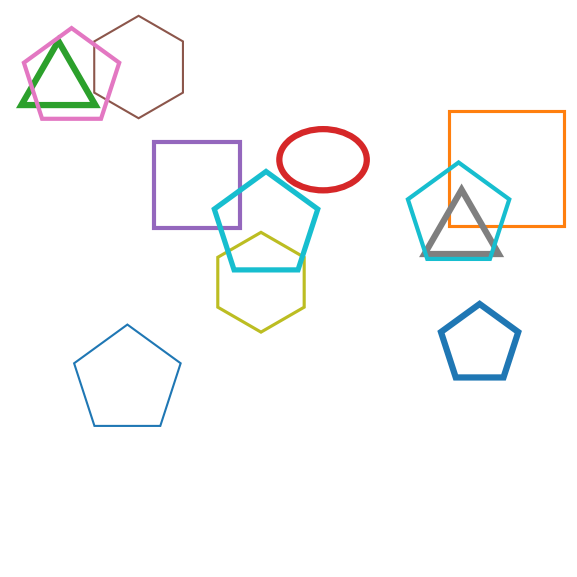[{"shape": "pentagon", "thickness": 1, "radius": 0.48, "center": [0.221, 0.34]}, {"shape": "pentagon", "thickness": 3, "radius": 0.35, "center": [0.831, 0.402]}, {"shape": "square", "thickness": 1.5, "radius": 0.5, "center": [0.877, 0.707]}, {"shape": "triangle", "thickness": 3, "radius": 0.37, "center": [0.101, 0.854]}, {"shape": "oval", "thickness": 3, "radius": 0.38, "center": [0.559, 0.723]}, {"shape": "square", "thickness": 2, "radius": 0.37, "center": [0.341, 0.679]}, {"shape": "hexagon", "thickness": 1, "radius": 0.44, "center": [0.24, 0.883]}, {"shape": "pentagon", "thickness": 2, "radius": 0.43, "center": [0.124, 0.864]}, {"shape": "triangle", "thickness": 3, "radius": 0.37, "center": [0.799, 0.596]}, {"shape": "hexagon", "thickness": 1.5, "radius": 0.43, "center": [0.452, 0.51]}, {"shape": "pentagon", "thickness": 2, "radius": 0.46, "center": [0.794, 0.625]}, {"shape": "pentagon", "thickness": 2.5, "radius": 0.47, "center": [0.461, 0.608]}]